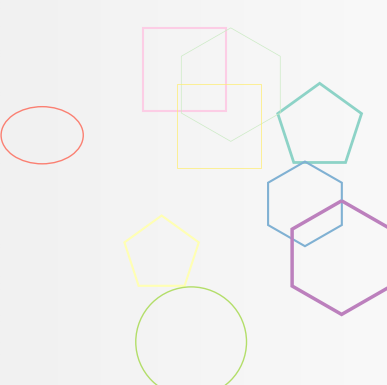[{"shape": "pentagon", "thickness": 2, "radius": 0.57, "center": [0.825, 0.67]}, {"shape": "pentagon", "thickness": 1.5, "radius": 0.5, "center": [0.417, 0.339]}, {"shape": "oval", "thickness": 1, "radius": 0.53, "center": [0.109, 0.649]}, {"shape": "hexagon", "thickness": 1.5, "radius": 0.55, "center": [0.787, 0.47]}, {"shape": "circle", "thickness": 1, "radius": 0.71, "center": [0.493, 0.112]}, {"shape": "square", "thickness": 1.5, "radius": 0.54, "center": [0.476, 0.82]}, {"shape": "hexagon", "thickness": 2.5, "radius": 0.74, "center": [0.882, 0.331]}, {"shape": "hexagon", "thickness": 0.5, "radius": 0.74, "center": [0.596, 0.78]}, {"shape": "square", "thickness": 0.5, "radius": 0.54, "center": [0.565, 0.672]}]